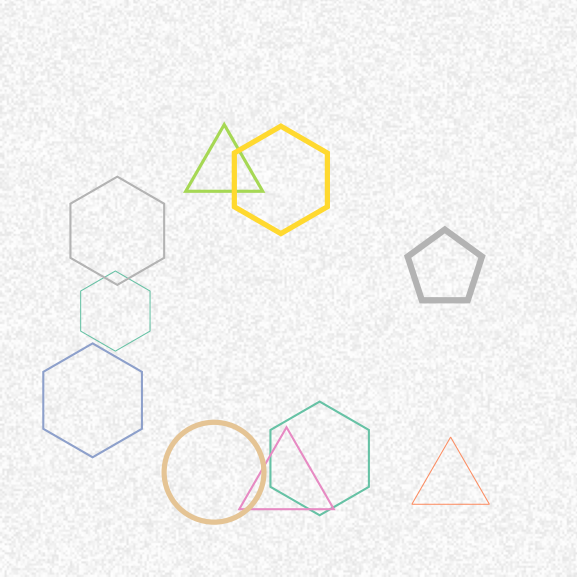[{"shape": "hexagon", "thickness": 1, "radius": 0.49, "center": [0.554, 0.205]}, {"shape": "hexagon", "thickness": 0.5, "radius": 0.35, "center": [0.2, 0.46]}, {"shape": "triangle", "thickness": 0.5, "radius": 0.39, "center": [0.78, 0.165]}, {"shape": "hexagon", "thickness": 1, "radius": 0.49, "center": [0.16, 0.306]}, {"shape": "triangle", "thickness": 1, "radius": 0.47, "center": [0.496, 0.165]}, {"shape": "triangle", "thickness": 1.5, "radius": 0.38, "center": [0.388, 0.706]}, {"shape": "hexagon", "thickness": 2.5, "radius": 0.47, "center": [0.486, 0.688]}, {"shape": "circle", "thickness": 2.5, "radius": 0.43, "center": [0.371, 0.181]}, {"shape": "hexagon", "thickness": 1, "radius": 0.47, "center": [0.203, 0.6]}, {"shape": "pentagon", "thickness": 3, "radius": 0.34, "center": [0.77, 0.534]}]